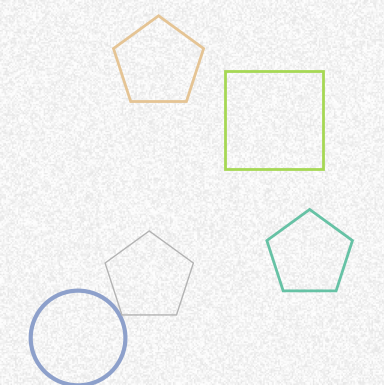[{"shape": "pentagon", "thickness": 2, "radius": 0.58, "center": [0.804, 0.339]}, {"shape": "circle", "thickness": 3, "radius": 0.61, "center": [0.203, 0.122]}, {"shape": "square", "thickness": 2, "radius": 0.64, "center": [0.712, 0.689]}, {"shape": "pentagon", "thickness": 2, "radius": 0.62, "center": [0.412, 0.836]}, {"shape": "pentagon", "thickness": 1, "radius": 0.6, "center": [0.388, 0.28]}]